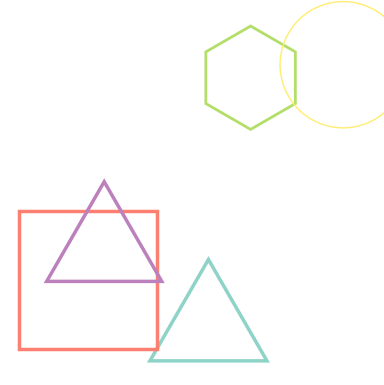[{"shape": "triangle", "thickness": 2.5, "radius": 0.88, "center": [0.541, 0.15]}, {"shape": "square", "thickness": 2.5, "radius": 0.9, "center": [0.229, 0.272]}, {"shape": "hexagon", "thickness": 2, "radius": 0.67, "center": [0.651, 0.798]}, {"shape": "triangle", "thickness": 2.5, "radius": 0.86, "center": [0.271, 0.355]}, {"shape": "circle", "thickness": 1, "radius": 0.82, "center": [0.891, 0.832]}]